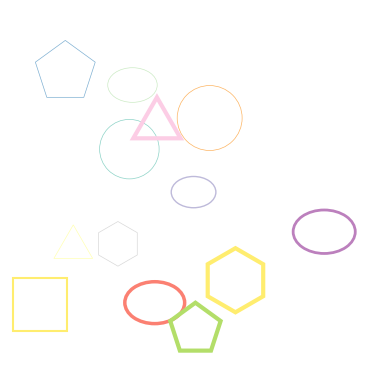[{"shape": "circle", "thickness": 0.5, "radius": 0.39, "center": [0.336, 0.613]}, {"shape": "triangle", "thickness": 0.5, "radius": 0.29, "center": [0.19, 0.358]}, {"shape": "oval", "thickness": 1, "radius": 0.29, "center": [0.503, 0.501]}, {"shape": "oval", "thickness": 2.5, "radius": 0.39, "center": [0.402, 0.214]}, {"shape": "pentagon", "thickness": 0.5, "radius": 0.41, "center": [0.17, 0.813]}, {"shape": "circle", "thickness": 0.5, "radius": 0.42, "center": [0.545, 0.693]}, {"shape": "pentagon", "thickness": 3, "radius": 0.34, "center": [0.508, 0.145]}, {"shape": "triangle", "thickness": 3, "radius": 0.35, "center": [0.408, 0.676]}, {"shape": "hexagon", "thickness": 0.5, "radius": 0.29, "center": [0.306, 0.367]}, {"shape": "oval", "thickness": 2, "radius": 0.4, "center": [0.842, 0.398]}, {"shape": "oval", "thickness": 0.5, "radius": 0.32, "center": [0.344, 0.779]}, {"shape": "square", "thickness": 1.5, "radius": 0.35, "center": [0.105, 0.209]}, {"shape": "hexagon", "thickness": 3, "radius": 0.42, "center": [0.612, 0.272]}]